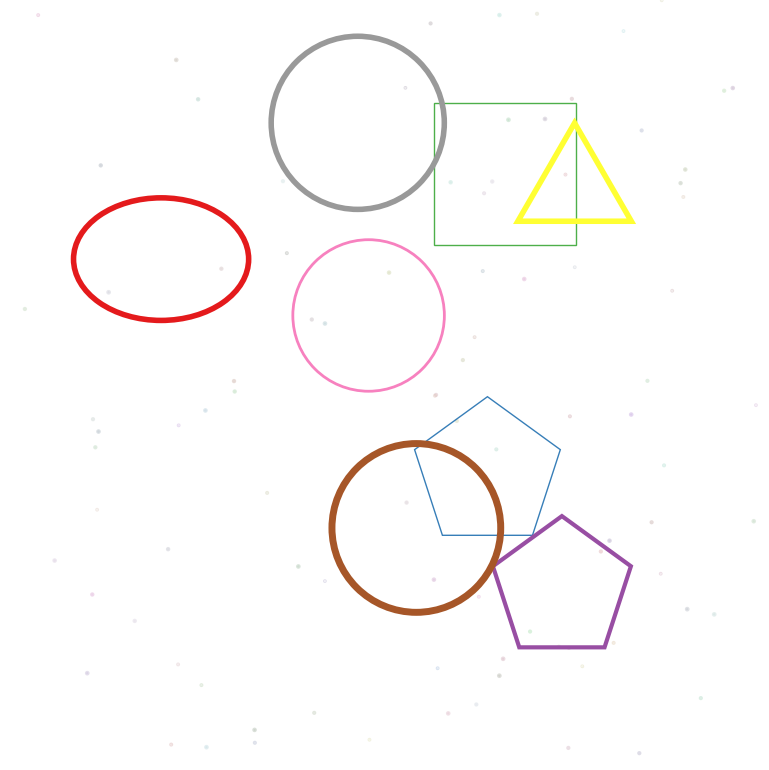[{"shape": "oval", "thickness": 2, "radius": 0.57, "center": [0.209, 0.663]}, {"shape": "pentagon", "thickness": 0.5, "radius": 0.5, "center": [0.633, 0.385]}, {"shape": "square", "thickness": 0.5, "radius": 0.46, "center": [0.656, 0.774]}, {"shape": "pentagon", "thickness": 1.5, "radius": 0.47, "center": [0.73, 0.236]}, {"shape": "triangle", "thickness": 2, "radius": 0.43, "center": [0.746, 0.755]}, {"shape": "circle", "thickness": 2.5, "radius": 0.55, "center": [0.541, 0.314]}, {"shape": "circle", "thickness": 1, "radius": 0.49, "center": [0.479, 0.59]}, {"shape": "circle", "thickness": 2, "radius": 0.56, "center": [0.465, 0.84]}]